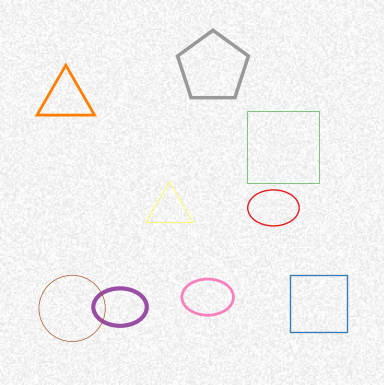[{"shape": "oval", "thickness": 1, "radius": 0.33, "center": [0.71, 0.46]}, {"shape": "square", "thickness": 1, "radius": 0.37, "center": [0.827, 0.212]}, {"shape": "square", "thickness": 0.5, "radius": 0.47, "center": [0.735, 0.618]}, {"shape": "oval", "thickness": 3, "radius": 0.35, "center": [0.312, 0.202]}, {"shape": "triangle", "thickness": 2, "radius": 0.43, "center": [0.171, 0.744]}, {"shape": "triangle", "thickness": 0.5, "radius": 0.35, "center": [0.44, 0.458]}, {"shape": "circle", "thickness": 0.5, "radius": 0.43, "center": [0.187, 0.199]}, {"shape": "oval", "thickness": 2, "radius": 0.34, "center": [0.539, 0.228]}, {"shape": "pentagon", "thickness": 2.5, "radius": 0.48, "center": [0.553, 0.825]}]